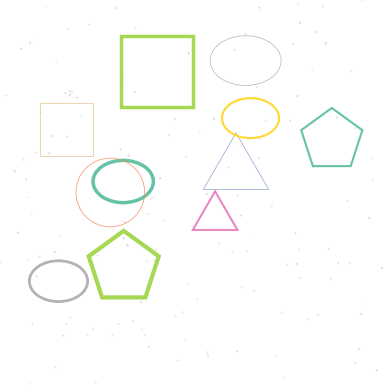[{"shape": "pentagon", "thickness": 1.5, "radius": 0.42, "center": [0.862, 0.636]}, {"shape": "oval", "thickness": 2.5, "radius": 0.39, "center": [0.32, 0.529]}, {"shape": "circle", "thickness": 0.5, "radius": 0.45, "center": [0.287, 0.5]}, {"shape": "triangle", "thickness": 0.5, "radius": 0.49, "center": [0.613, 0.557]}, {"shape": "triangle", "thickness": 1.5, "radius": 0.33, "center": [0.559, 0.436]}, {"shape": "square", "thickness": 2.5, "radius": 0.47, "center": [0.408, 0.815]}, {"shape": "pentagon", "thickness": 3, "radius": 0.48, "center": [0.321, 0.305]}, {"shape": "oval", "thickness": 1.5, "radius": 0.37, "center": [0.651, 0.693]}, {"shape": "square", "thickness": 0.5, "radius": 0.35, "center": [0.173, 0.664]}, {"shape": "oval", "thickness": 2, "radius": 0.38, "center": [0.152, 0.27]}, {"shape": "oval", "thickness": 0.5, "radius": 0.46, "center": [0.638, 0.843]}]